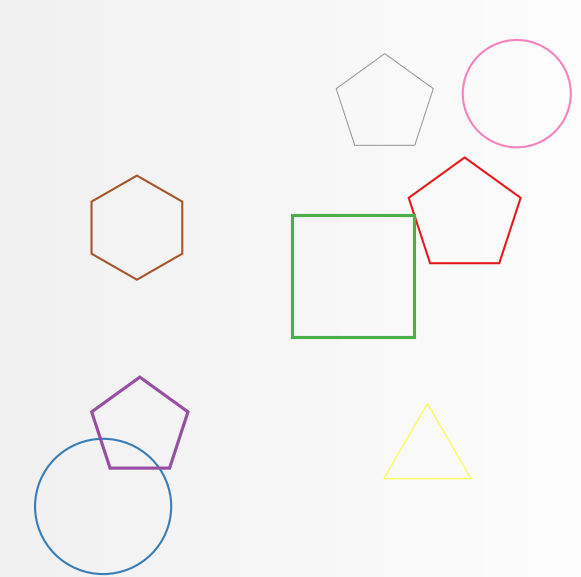[{"shape": "pentagon", "thickness": 1, "radius": 0.51, "center": [0.799, 0.625]}, {"shape": "circle", "thickness": 1, "radius": 0.59, "center": [0.177, 0.122]}, {"shape": "square", "thickness": 1.5, "radius": 0.53, "center": [0.608, 0.521]}, {"shape": "pentagon", "thickness": 1.5, "radius": 0.44, "center": [0.241, 0.259]}, {"shape": "triangle", "thickness": 0.5, "radius": 0.43, "center": [0.735, 0.214]}, {"shape": "hexagon", "thickness": 1, "radius": 0.45, "center": [0.236, 0.605]}, {"shape": "circle", "thickness": 1, "radius": 0.46, "center": [0.889, 0.837]}, {"shape": "pentagon", "thickness": 0.5, "radius": 0.44, "center": [0.662, 0.819]}]